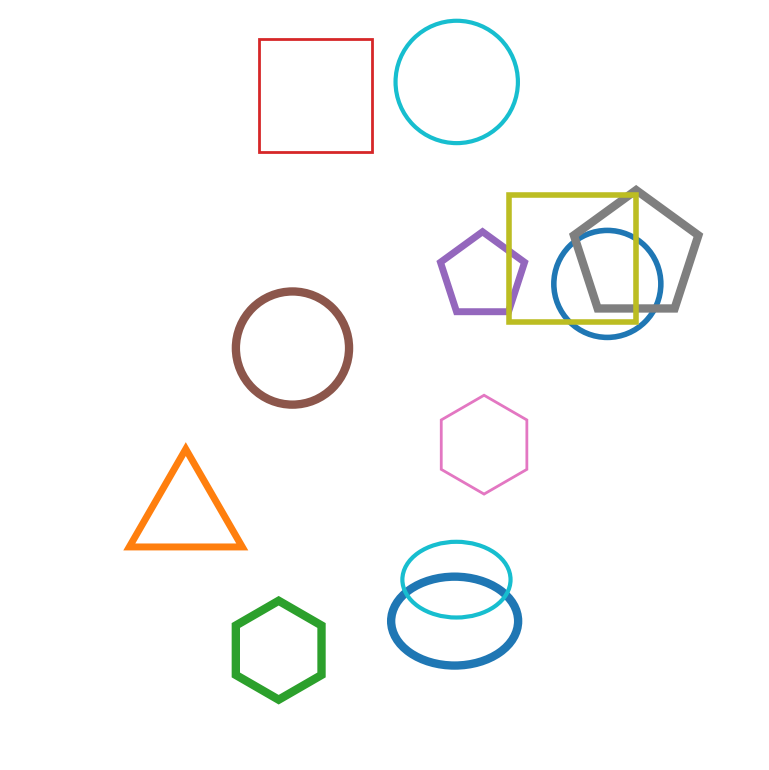[{"shape": "oval", "thickness": 3, "radius": 0.41, "center": [0.59, 0.193]}, {"shape": "circle", "thickness": 2, "radius": 0.35, "center": [0.789, 0.631]}, {"shape": "triangle", "thickness": 2.5, "radius": 0.42, "center": [0.241, 0.332]}, {"shape": "hexagon", "thickness": 3, "radius": 0.32, "center": [0.362, 0.156]}, {"shape": "square", "thickness": 1, "radius": 0.37, "center": [0.41, 0.876]}, {"shape": "pentagon", "thickness": 2.5, "radius": 0.29, "center": [0.627, 0.642]}, {"shape": "circle", "thickness": 3, "radius": 0.37, "center": [0.38, 0.548]}, {"shape": "hexagon", "thickness": 1, "radius": 0.32, "center": [0.629, 0.423]}, {"shape": "pentagon", "thickness": 3, "radius": 0.42, "center": [0.826, 0.668]}, {"shape": "square", "thickness": 2, "radius": 0.41, "center": [0.743, 0.664]}, {"shape": "oval", "thickness": 1.5, "radius": 0.35, "center": [0.593, 0.247]}, {"shape": "circle", "thickness": 1.5, "radius": 0.4, "center": [0.593, 0.894]}]